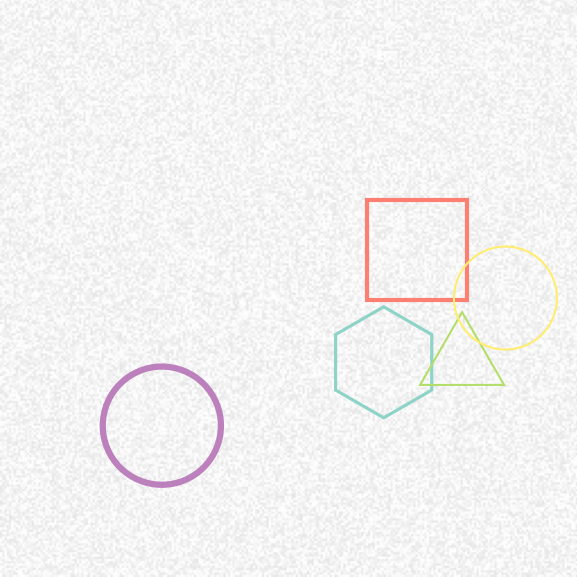[{"shape": "hexagon", "thickness": 1.5, "radius": 0.48, "center": [0.664, 0.372]}, {"shape": "square", "thickness": 2, "radius": 0.43, "center": [0.722, 0.566]}, {"shape": "triangle", "thickness": 1, "radius": 0.42, "center": [0.8, 0.375]}, {"shape": "circle", "thickness": 3, "radius": 0.51, "center": [0.28, 0.262]}, {"shape": "circle", "thickness": 1, "radius": 0.45, "center": [0.875, 0.483]}]